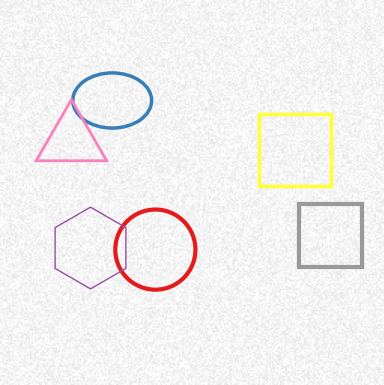[{"shape": "circle", "thickness": 3, "radius": 0.52, "center": [0.404, 0.352]}, {"shape": "oval", "thickness": 2.5, "radius": 0.51, "center": [0.291, 0.739]}, {"shape": "hexagon", "thickness": 1, "radius": 0.53, "center": [0.235, 0.356]}, {"shape": "square", "thickness": 2.5, "radius": 0.47, "center": [0.767, 0.61]}, {"shape": "triangle", "thickness": 2, "radius": 0.53, "center": [0.185, 0.635]}, {"shape": "square", "thickness": 3, "radius": 0.41, "center": [0.859, 0.388]}]